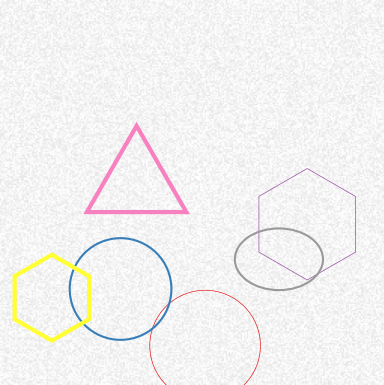[{"shape": "circle", "thickness": 0.5, "radius": 0.72, "center": [0.533, 0.102]}, {"shape": "circle", "thickness": 1.5, "radius": 0.66, "center": [0.313, 0.249]}, {"shape": "hexagon", "thickness": 0.5, "radius": 0.72, "center": [0.798, 0.417]}, {"shape": "hexagon", "thickness": 3, "radius": 0.56, "center": [0.135, 0.227]}, {"shape": "triangle", "thickness": 3, "radius": 0.75, "center": [0.355, 0.524]}, {"shape": "oval", "thickness": 1.5, "radius": 0.57, "center": [0.724, 0.327]}]